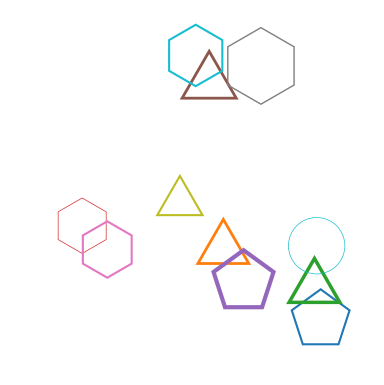[{"shape": "pentagon", "thickness": 1.5, "radius": 0.39, "center": [0.833, 0.17]}, {"shape": "triangle", "thickness": 2, "radius": 0.38, "center": [0.58, 0.354]}, {"shape": "triangle", "thickness": 2.5, "radius": 0.38, "center": [0.817, 0.253]}, {"shape": "hexagon", "thickness": 0.5, "radius": 0.36, "center": [0.213, 0.414]}, {"shape": "pentagon", "thickness": 3, "radius": 0.41, "center": [0.633, 0.268]}, {"shape": "triangle", "thickness": 2, "radius": 0.41, "center": [0.543, 0.786]}, {"shape": "hexagon", "thickness": 1.5, "radius": 0.37, "center": [0.279, 0.352]}, {"shape": "hexagon", "thickness": 1, "radius": 0.5, "center": [0.678, 0.829]}, {"shape": "triangle", "thickness": 1.5, "radius": 0.34, "center": [0.467, 0.475]}, {"shape": "circle", "thickness": 0.5, "radius": 0.37, "center": [0.822, 0.362]}, {"shape": "hexagon", "thickness": 1.5, "radius": 0.4, "center": [0.508, 0.856]}]